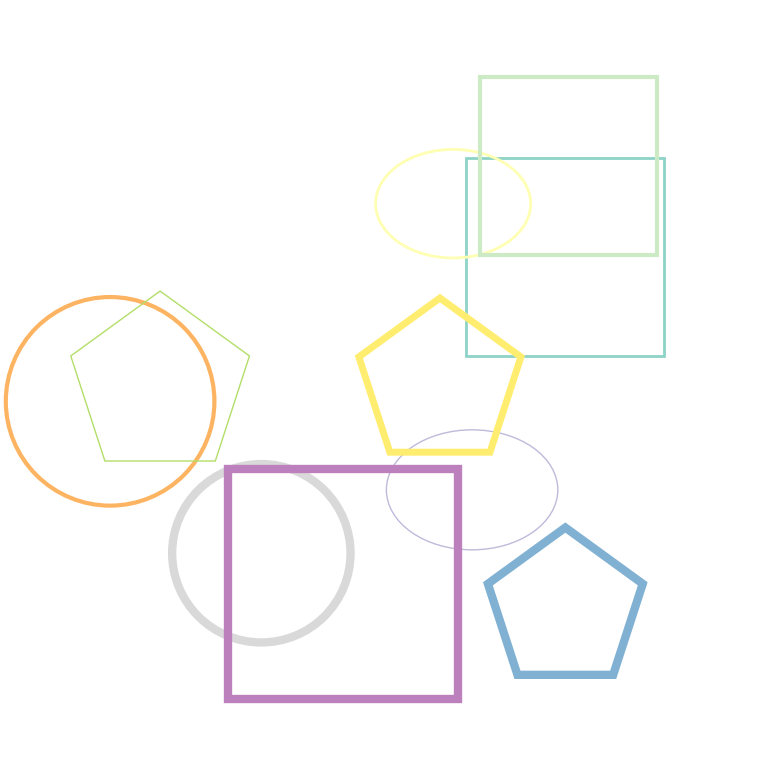[{"shape": "square", "thickness": 1, "radius": 0.64, "center": [0.734, 0.666]}, {"shape": "oval", "thickness": 1, "radius": 0.5, "center": [0.588, 0.735]}, {"shape": "oval", "thickness": 0.5, "radius": 0.56, "center": [0.613, 0.364]}, {"shape": "pentagon", "thickness": 3, "radius": 0.53, "center": [0.734, 0.209]}, {"shape": "circle", "thickness": 1.5, "radius": 0.68, "center": [0.143, 0.479]}, {"shape": "pentagon", "thickness": 0.5, "radius": 0.61, "center": [0.208, 0.5]}, {"shape": "circle", "thickness": 3, "radius": 0.58, "center": [0.339, 0.281]}, {"shape": "square", "thickness": 3, "radius": 0.75, "center": [0.446, 0.242]}, {"shape": "square", "thickness": 1.5, "radius": 0.58, "center": [0.738, 0.784]}, {"shape": "pentagon", "thickness": 2.5, "radius": 0.55, "center": [0.571, 0.502]}]